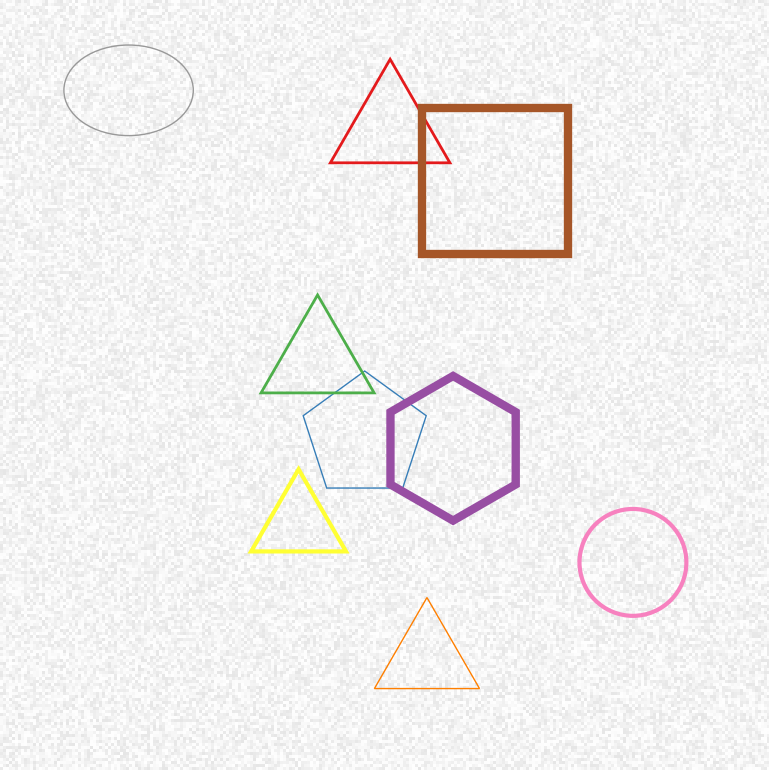[{"shape": "triangle", "thickness": 1, "radius": 0.45, "center": [0.507, 0.833]}, {"shape": "pentagon", "thickness": 0.5, "radius": 0.42, "center": [0.474, 0.434]}, {"shape": "triangle", "thickness": 1, "radius": 0.42, "center": [0.412, 0.532]}, {"shape": "hexagon", "thickness": 3, "radius": 0.47, "center": [0.588, 0.418]}, {"shape": "triangle", "thickness": 0.5, "radius": 0.39, "center": [0.554, 0.145]}, {"shape": "triangle", "thickness": 1.5, "radius": 0.36, "center": [0.388, 0.319]}, {"shape": "square", "thickness": 3, "radius": 0.47, "center": [0.642, 0.765]}, {"shape": "circle", "thickness": 1.5, "radius": 0.35, "center": [0.822, 0.27]}, {"shape": "oval", "thickness": 0.5, "radius": 0.42, "center": [0.167, 0.883]}]